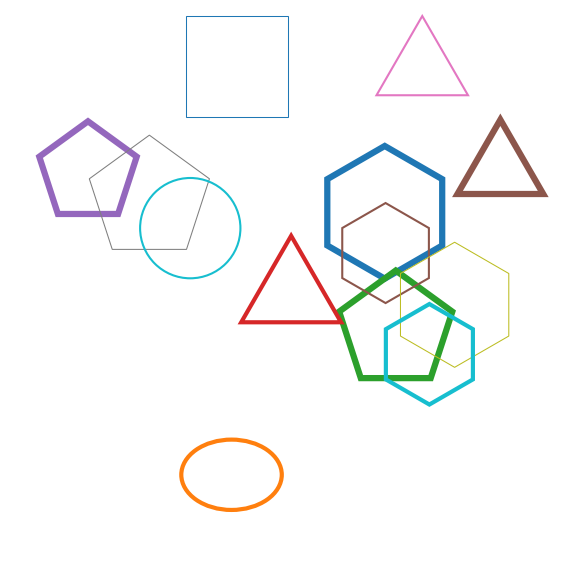[{"shape": "hexagon", "thickness": 3, "radius": 0.57, "center": [0.666, 0.631]}, {"shape": "square", "thickness": 0.5, "radius": 0.44, "center": [0.41, 0.884]}, {"shape": "oval", "thickness": 2, "radius": 0.43, "center": [0.401, 0.177]}, {"shape": "pentagon", "thickness": 3, "radius": 0.51, "center": [0.685, 0.428]}, {"shape": "triangle", "thickness": 2, "radius": 0.5, "center": [0.504, 0.491]}, {"shape": "pentagon", "thickness": 3, "radius": 0.44, "center": [0.152, 0.7]}, {"shape": "hexagon", "thickness": 1, "radius": 0.43, "center": [0.668, 0.561]}, {"shape": "triangle", "thickness": 3, "radius": 0.43, "center": [0.866, 0.706]}, {"shape": "triangle", "thickness": 1, "radius": 0.46, "center": [0.731, 0.88]}, {"shape": "pentagon", "thickness": 0.5, "radius": 0.55, "center": [0.259, 0.656]}, {"shape": "hexagon", "thickness": 0.5, "radius": 0.54, "center": [0.787, 0.471]}, {"shape": "hexagon", "thickness": 2, "radius": 0.44, "center": [0.744, 0.386]}, {"shape": "circle", "thickness": 1, "radius": 0.43, "center": [0.329, 0.604]}]